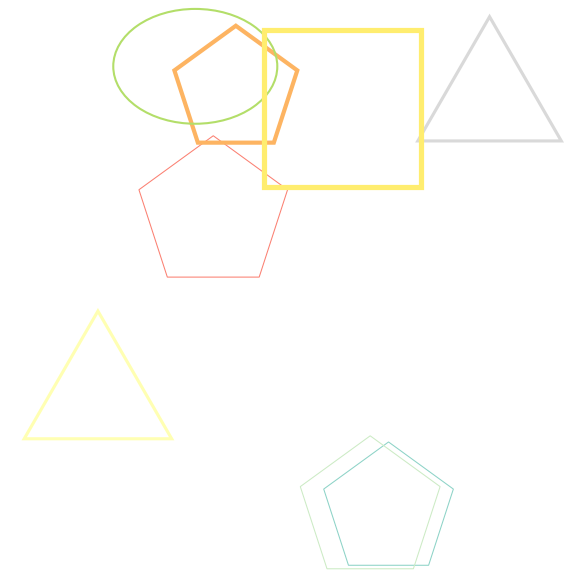[{"shape": "pentagon", "thickness": 0.5, "radius": 0.59, "center": [0.673, 0.116]}, {"shape": "triangle", "thickness": 1.5, "radius": 0.74, "center": [0.17, 0.313]}, {"shape": "pentagon", "thickness": 0.5, "radius": 0.68, "center": [0.369, 0.629]}, {"shape": "pentagon", "thickness": 2, "radius": 0.56, "center": [0.408, 0.843]}, {"shape": "oval", "thickness": 1, "radius": 0.71, "center": [0.338, 0.884]}, {"shape": "triangle", "thickness": 1.5, "radius": 0.72, "center": [0.848, 0.827]}, {"shape": "pentagon", "thickness": 0.5, "radius": 0.64, "center": [0.641, 0.117]}, {"shape": "square", "thickness": 2.5, "radius": 0.68, "center": [0.592, 0.812]}]